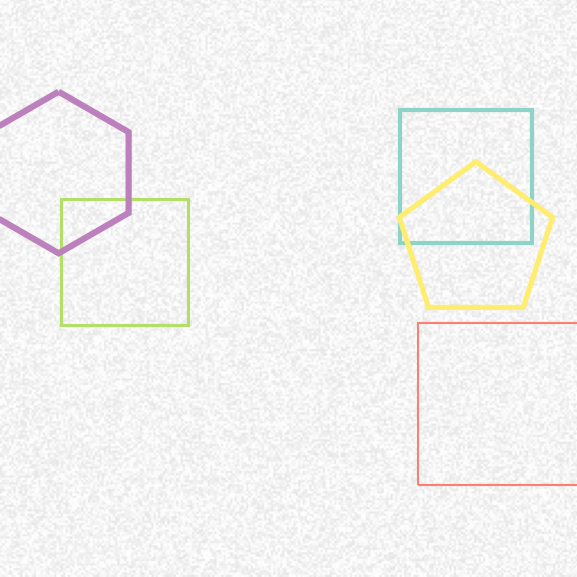[{"shape": "square", "thickness": 2, "radius": 0.57, "center": [0.807, 0.693]}, {"shape": "square", "thickness": 1, "radius": 0.7, "center": [0.864, 0.299]}, {"shape": "square", "thickness": 1.5, "radius": 0.55, "center": [0.216, 0.545]}, {"shape": "hexagon", "thickness": 3, "radius": 0.7, "center": [0.102, 0.7]}, {"shape": "pentagon", "thickness": 2.5, "radius": 0.7, "center": [0.824, 0.58]}]